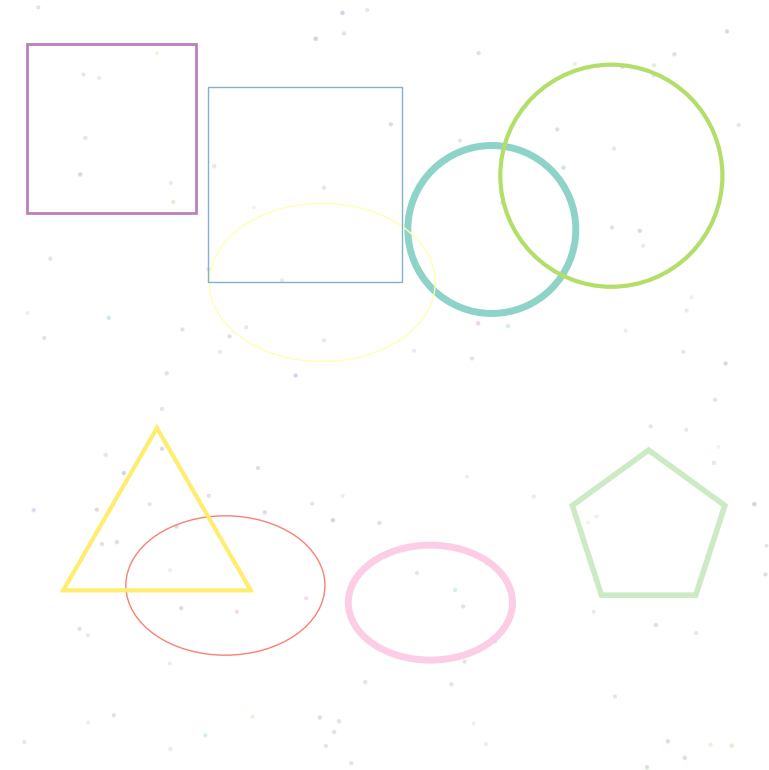[{"shape": "circle", "thickness": 2.5, "radius": 0.55, "center": [0.639, 0.702]}, {"shape": "oval", "thickness": 0.5, "radius": 0.73, "center": [0.419, 0.633]}, {"shape": "oval", "thickness": 0.5, "radius": 0.65, "center": [0.293, 0.24]}, {"shape": "square", "thickness": 0.5, "radius": 0.63, "center": [0.396, 0.76]}, {"shape": "circle", "thickness": 1.5, "radius": 0.72, "center": [0.794, 0.772]}, {"shape": "oval", "thickness": 2.5, "radius": 0.53, "center": [0.559, 0.217]}, {"shape": "square", "thickness": 1, "radius": 0.55, "center": [0.145, 0.833]}, {"shape": "pentagon", "thickness": 2, "radius": 0.52, "center": [0.842, 0.311]}, {"shape": "triangle", "thickness": 1.5, "radius": 0.7, "center": [0.204, 0.304]}]